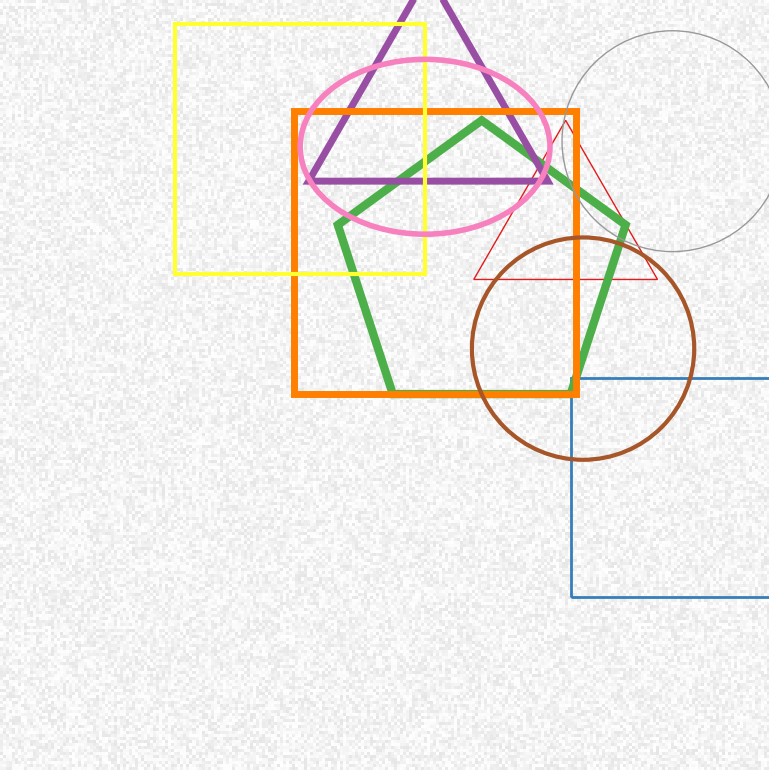[{"shape": "triangle", "thickness": 0.5, "radius": 0.69, "center": [0.735, 0.706]}, {"shape": "square", "thickness": 1, "radius": 0.71, "center": [0.884, 0.367]}, {"shape": "pentagon", "thickness": 3, "radius": 0.98, "center": [0.626, 0.647]}, {"shape": "triangle", "thickness": 2.5, "radius": 0.9, "center": [0.556, 0.854]}, {"shape": "square", "thickness": 2.5, "radius": 0.92, "center": [0.565, 0.672]}, {"shape": "square", "thickness": 1.5, "radius": 0.81, "center": [0.39, 0.806]}, {"shape": "circle", "thickness": 1.5, "radius": 0.72, "center": [0.757, 0.547]}, {"shape": "oval", "thickness": 2, "radius": 0.81, "center": [0.552, 0.809]}, {"shape": "circle", "thickness": 0.5, "radius": 0.72, "center": [0.873, 0.817]}]